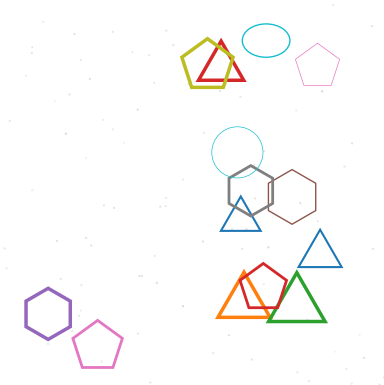[{"shape": "triangle", "thickness": 1.5, "radius": 0.32, "center": [0.831, 0.339]}, {"shape": "triangle", "thickness": 1.5, "radius": 0.3, "center": [0.625, 0.43]}, {"shape": "triangle", "thickness": 2.5, "radius": 0.39, "center": [0.634, 0.215]}, {"shape": "triangle", "thickness": 2.5, "radius": 0.42, "center": [0.771, 0.207]}, {"shape": "triangle", "thickness": 2.5, "radius": 0.34, "center": [0.574, 0.825]}, {"shape": "pentagon", "thickness": 2, "radius": 0.32, "center": [0.684, 0.252]}, {"shape": "hexagon", "thickness": 2.5, "radius": 0.33, "center": [0.125, 0.185]}, {"shape": "hexagon", "thickness": 1, "radius": 0.35, "center": [0.759, 0.489]}, {"shape": "pentagon", "thickness": 2, "radius": 0.34, "center": [0.254, 0.1]}, {"shape": "pentagon", "thickness": 0.5, "radius": 0.3, "center": [0.825, 0.827]}, {"shape": "hexagon", "thickness": 2, "radius": 0.33, "center": [0.652, 0.504]}, {"shape": "pentagon", "thickness": 2.5, "radius": 0.35, "center": [0.539, 0.83]}, {"shape": "oval", "thickness": 1, "radius": 0.31, "center": [0.691, 0.895]}, {"shape": "circle", "thickness": 0.5, "radius": 0.33, "center": [0.617, 0.604]}]